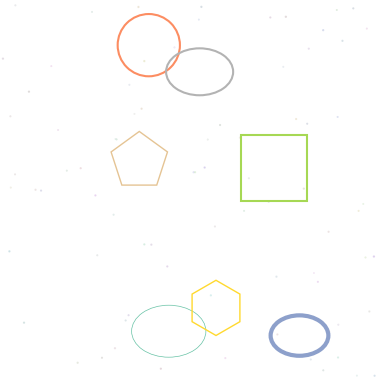[{"shape": "oval", "thickness": 0.5, "radius": 0.48, "center": [0.438, 0.14]}, {"shape": "circle", "thickness": 1.5, "radius": 0.4, "center": [0.386, 0.883]}, {"shape": "oval", "thickness": 3, "radius": 0.37, "center": [0.778, 0.128]}, {"shape": "square", "thickness": 1.5, "radius": 0.43, "center": [0.711, 0.563]}, {"shape": "hexagon", "thickness": 1, "radius": 0.36, "center": [0.561, 0.2]}, {"shape": "pentagon", "thickness": 1, "radius": 0.39, "center": [0.362, 0.582]}, {"shape": "oval", "thickness": 1.5, "radius": 0.44, "center": [0.519, 0.814]}]